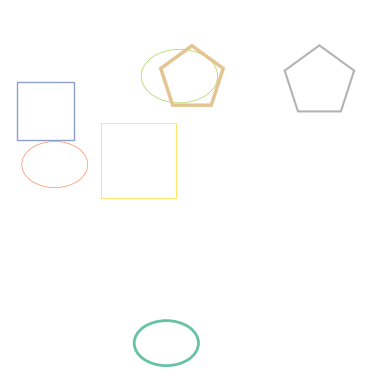[{"shape": "oval", "thickness": 2, "radius": 0.42, "center": [0.432, 0.109]}, {"shape": "oval", "thickness": 0.5, "radius": 0.43, "center": [0.142, 0.573]}, {"shape": "square", "thickness": 1, "radius": 0.38, "center": [0.118, 0.712]}, {"shape": "oval", "thickness": 0.5, "radius": 0.5, "center": [0.466, 0.802]}, {"shape": "square", "thickness": 0.5, "radius": 0.49, "center": [0.359, 0.584]}, {"shape": "pentagon", "thickness": 2.5, "radius": 0.43, "center": [0.499, 0.796]}, {"shape": "pentagon", "thickness": 1.5, "radius": 0.47, "center": [0.83, 0.787]}]